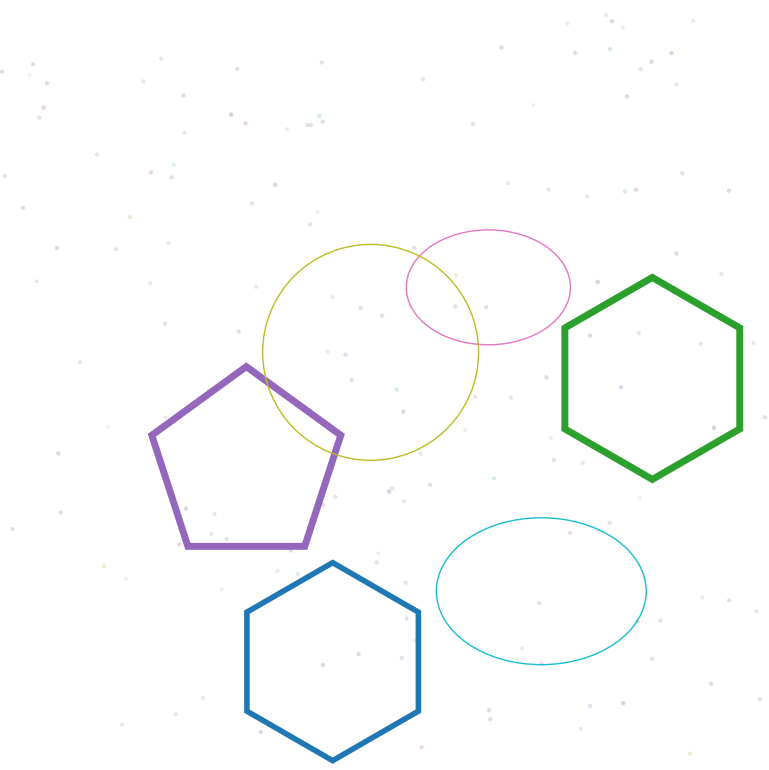[{"shape": "hexagon", "thickness": 2, "radius": 0.64, "center": [0.432, 0.141]}, {"shape": "hexagon", "thickness": 2.5, "radius": 0.66, "center": [0.847, 0.509]}, {"shape": "pentagon", "thickness": 2.5, "radius": 0.65, "center": [0.32, 0.395]}, {"shape": "oval", "thickness": 0.5, "radius": 0.53, "center": [0.634, 0.627]}, {"shape": "circle", "thickness": 0.5, "radius": 0.7, "center": [0.481, 0.542]}, {"shape": "oval", "thickness": 0.5, "radius": 0.68, "center": [0.703, 0.232]}]